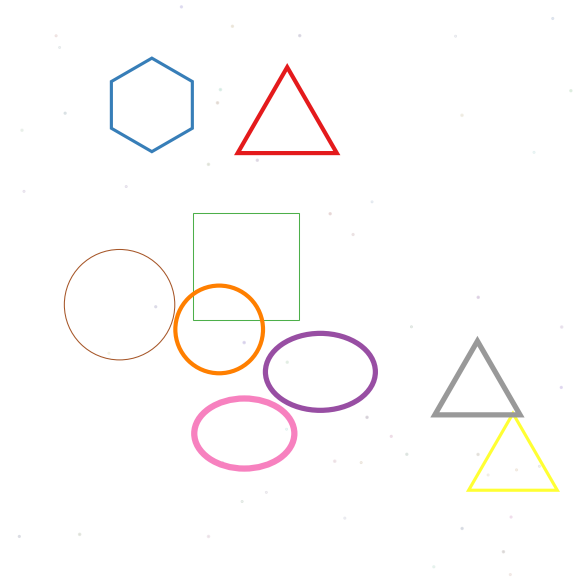[{"shape": "triangle", "thickness": 2, "radius": 0.5, "center": [0.497, 0.784]}, {"shape": "hexagon", "thickness": 1.5, "radius": 0.4, "center": [0.263, 0.817]}, {"shape": "square", "thickness": 0.5, "radius": 0.46, "center": [0.426, 0.538]}, {"shape": "oval", "thickness": 2.5, "radius": 0.48, "center": [0.555, 0.355]}, {"shape": "circle", "thickness": 2, "radius": 0.38, "center": [0.38, 0.429]}, {"shape": "triangle", "thickness": 1.5, "radius": 0.44, "center": [0.888, 0.195]}, {"shape": "circle", "thickness": 0.5, "radius": 0.48, "center": [0.207, 0.472]}, {"shape": "oval", "thickness": 3, "radius": 0.43, "center": [0.423, 0.248]}, {"shape": "triangle", "thickness": 2.5, "radius": 0.43, "center": [0.827, 0.323]}]